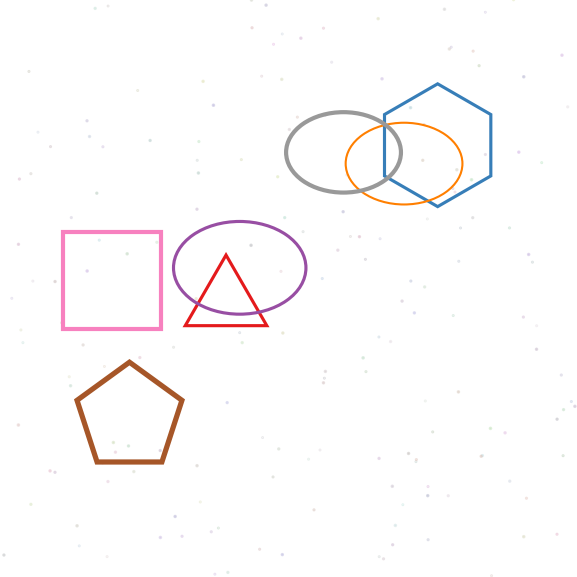[{"shape": "triangle", "thickness": 1.5, "radius": 0.41, "center": [0.391, 0.476]}, {"shape": "hexagon", "thickness": 1.5, "radius": 0.53, "center": [0.758, 0.748]}, {"shape": "oval", "thickness": 1.5, "radius": 0.57, "center": [0.415, 0.535]}, {"shape": "oval", "thickness": 1, "radius": 0.51, "center": [0.7, 0.716]}, {"shape": "pentagon", "thickness": 2.5, "radius": 0.48, "center": [0.224, 0.276]}, {"shape": "square", "thickness": 2, "radius": 0.42, "center": [0.193, 0.513]}, {"shape": "oval", "thickness": 2, "radius": 0.5, "center": [0.595, 0.735]}]